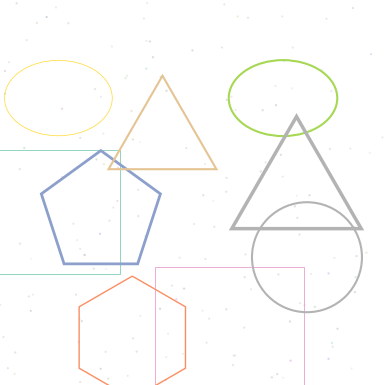[{"shape": "square", "thickness": 0.5, "radius": 0.8, "center": [0.152, 0.45]}, {"shape": "hexagon", "thickness": 1, "radius": 0.8, "center": [0.344, 0.123]}, {"shape": "pentagon", "thickness": 2, "radius": 0.81, "center": [0.262, 0.446]}, {"shape": "square", "thickness": 0.5, "radius": 0.97, "center": [0.597, 0.113]}, {"shape": "oval", "thickness": 1.5, "radius": 0.7, "center": [0.735, 0.745]}, {"shape": "oval", "thickness": 0.5, "radius": 0.7, "center": [0.152, 0.745]}, {"shape": "triangle", "thickness": 1.5, "radius": 0.81, "center": [0.422, 0.641]}, {"shape": "circle", "thickness": 1.5, "radius": 0.71, "center": [0.797, 0.332]}, {"shape": "triangle", "thickness": 2.5, "radius": 0.97, "center": [0.77, 0.503]}]